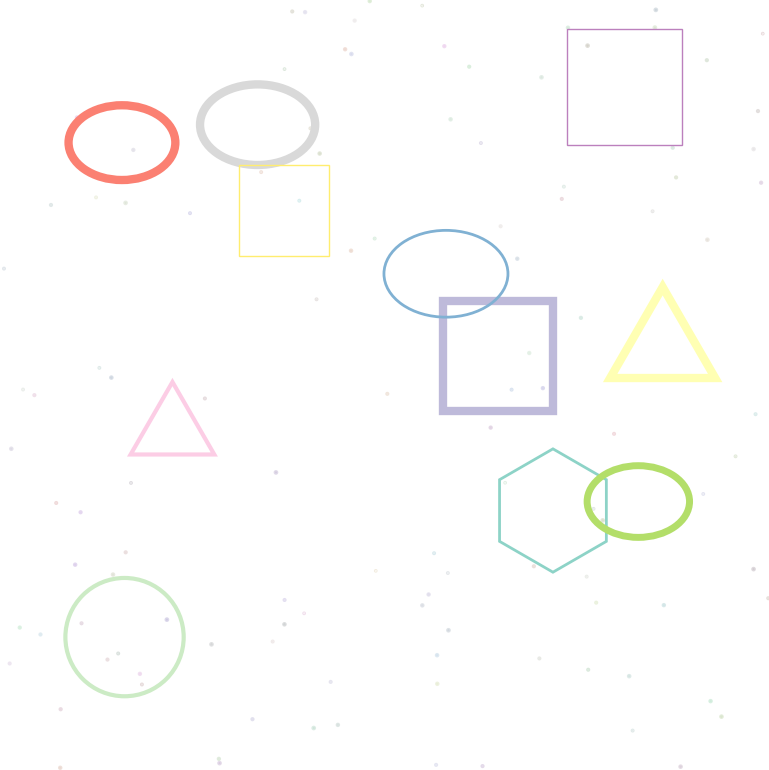[{"shape": "hexagon", "thickness": 1, "radius": 0.4, "center": [0.718, 0.337]}, {"shape": "triangle", "thickness": 3, "radius": 0.39, "center": [0.861, 0.548]}, {"shape": "square", "thickness": 3, "radius": 0.36, "center": [0.647, 0.538]}, {"shape": "oval", "thickness": 3, "radius": 0.35, "center": [0.158, 0.815]}, {"shape": "oval", "thickness": 1, "radius": 0.4, "center": [0.579, 0.644]}, {"shape": "oval", "thickness": 2.5, "radius": 0.33, "center": [0.829, 0.349]}, {"shape": "triangle", "thickness": 1.5, "radius": 0.31, "center": [0.224, 0.441]}, {"shape": "oval", "thickness": 3, "radius": 0.37, "center": [0.335, 0.838]}, {"shape": "square", "thickness": 0.5, "radius": 0.37, "center": [0.811, 0.887]}, {"shape": "circle", "thickness": 1.5, "radius": 0.38, "center": [0.162, 0.173]}, {"shape": "square", "thickness": 0.5, "radius": 0.29, "center": [0.369, 0.727]}]